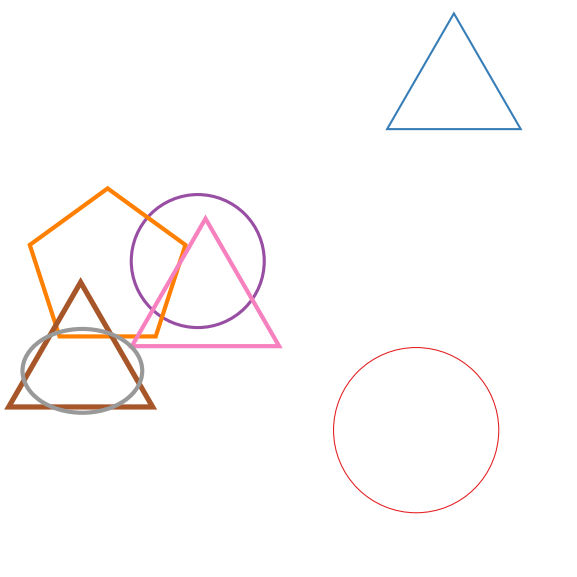[{"shape": "circle", "thickness": 0.5, "radius": 0.72, "center": [0.721, 0.254]}, {"shape": "triangle", "thickness": 1, "radius": 0.67, "center": [0.786, 0.842]}, {"shape": "circle", "thickness": 1.5, "radius": 0.58, "center": [0.342, 0.547]}, {"shape": "pentagon", "thickness": 2, "radius": 0.71, "center": [0.186, 0.531]}, {"shape": "triangle", "thickness": 2.5, "radius": 0.72, "center": [0.14, 0.366]}, {"shape": "triangle", "thickness": 2, "radius": 0.74, "center": [0.356, 0.473]}, {"shape": "oval", "thickness": 2, "radius": 0.52, "center": [0.143, 0.357]}]